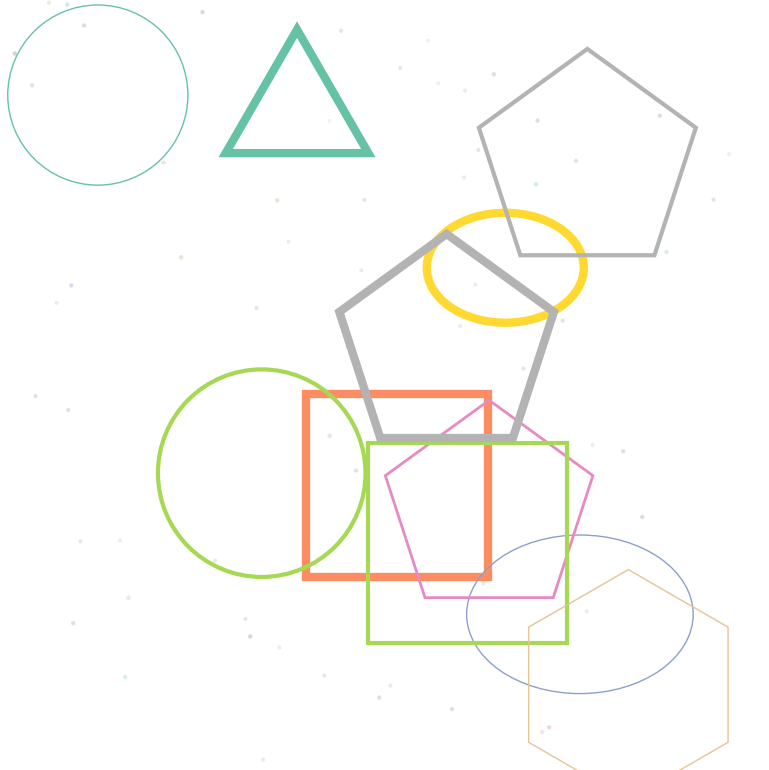[{"shape": "triangle", "thickness": 3, "radius": 0.53, "center": [0.386, 0.855]}, {"shape": "circle", "thickness": 0.5, "radius": 0.58, "center": [0.127, 0.877]}, {"shape": "square", "thickness": 3, "radius": 0.59, "center": [0.516, 0.37]}, {"shape": "oval", "thickness": 0.5, "radius": 0.74, "center": [0.753, 0.202]}, {"shape": "pentagon", "thickness": 1, "radius": 0.71, "center": [0.635, 0.339]}, {"shape": "square", "thickness": 1.5, "radius": 0.65, "center": [0.607, 0.295]}, {"shape": "circle", "thickness": 1.5, "radius": 0.67, "center": [0.34, 0.386]}, {"shape": "oval", "thickness": 3, "radius": 0.51, "center": [0.656, 0.652]}, {"shape": "hexagon", "thickness": 0.5, "radius": 0.75, "center": [0.816, 0.111]}, {"shape": "pentagon", "thickness": 3, "radius": 0.73, "center": [0.58, 0.55]}, {"shape": "pentagon", "thickness": 1.5, "radius": 0.74, "center": [0.763, 0.788]}]